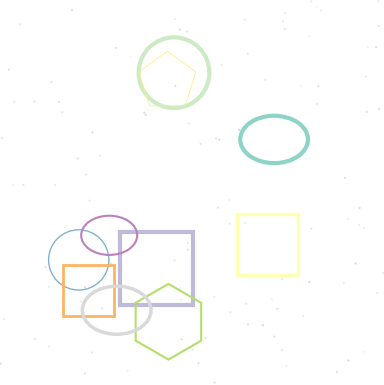[{"shape": "oval", "thickness": 3, "radius": 0.44, "center": [0.712, 0.638]}, {"shape": "square", "thickness": 2.5, "radius": 0.4, "center": [0.695, 0.365]}, {"shape": "square", "thickness": 3, "radius": 0.48, "center": [0.406, 0.302]}, {"shape": "circle", "thickness": 1, "radius": 0.39, "center": [0.204, 0.325]}, {"shape": "square", "thickness": 2, "radius": 0.34, "center": [0.23, 0.245]}, {"shape": "hexagon", "thickness": 1.5, "radius": 0.49, "center": [0.437, 0.164]}, {"shape": "oval", "thickness": 2.5, "radius": 0.45, "center": [0.303, 0.194]}, {"shape": "oval", "thickness": 1.5, "radius": 0.36, "center": [0.284, 0.389]}, {"shape": "circle", "thickness": 3, "radius": 0.46, "center": [0.452, 0.811]}, {"shape": "pentagon", "thickness": 0.5, "radius": 0.39, "center": [0.435, 0.789]}]